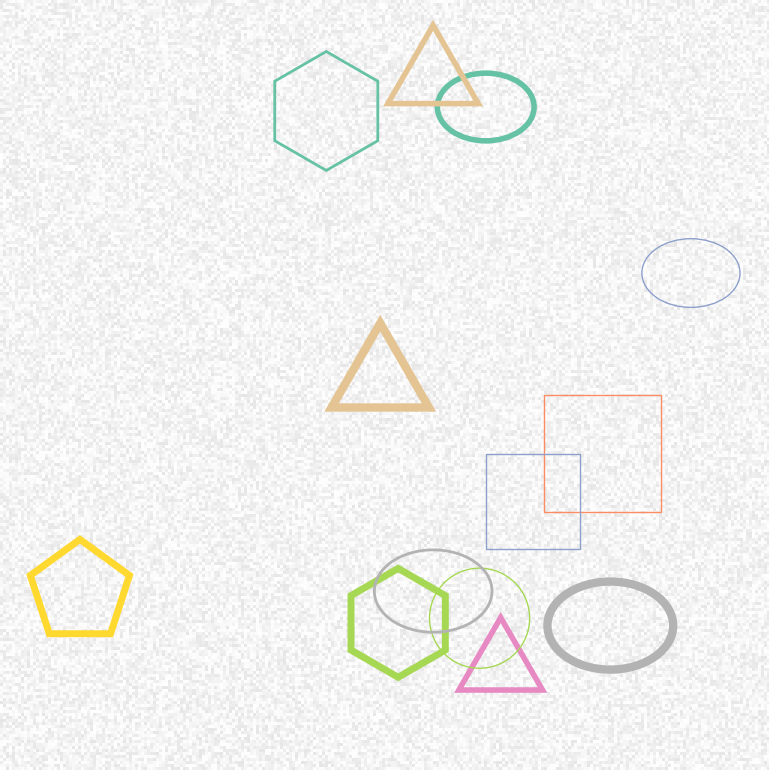[{"shape": "oval", "thickness": 2, "radius": 0.31, "center": [0.631, 0.861]}, {"shape": "hexagon", "thickness": 1, "radius": 0.39, "center": [0.424, 0.856]}, {"shape": "square", "thickness": 0.5, "radius": 0.38, "center": [0.783, 0.411]}, {"shape": "oval", "thickness": 0.5, "radius": 0.32, "center": [0.897, 0.645]}, {"shape": "square", "thickness": 0.5, "radius": 0.31, "center": [0.692, 0.348]}, {"shape": "triangle", "thickness": 2, "radius": 0.31, "center": [0.65, 0.135]}, {"shape": "hexagon", "thickness": 2.5, "radius": 0.35, "center": [0.517, 0.191]}, {"shape": "circle", "thickness": 0.5, "radius": 0.32, "center": [0.623, 0.197]}, {"shape": "pentagon", "thickness": 2.5, "radius": 0.34, "center": [0.104, 0.232]}, {"shape": "triangle", "thickness": 3, "radius": 0.37, "center": [0.494, 0.507]}, {"shape": "triangle", "thickness": 2, "radius": 0.34, "center": [0.562, 0.899]}, {"shape": "oval", "thickness": 3, "radius": 0.41, "center": [0.793, 0.188]}, {"shape": "oval", "thickness": 1, "radius": 0.38, "center": [0.563, 0.232]}]